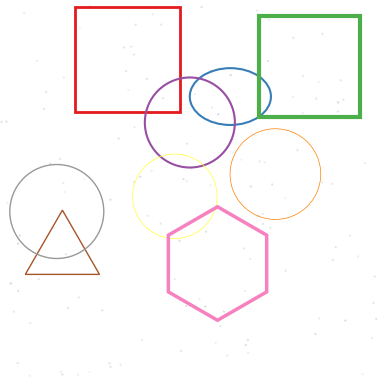[{"shape": "square", "thickness": 2, "radius": 0.68, "center": [0.33, 0.845]}, {"shape": "oval", "thickness": 1.5, "radius": 0.53, "center": [0.598, 0.749]}, {"shape": "square", "thickness": 3, "radius": 0.65, "center": [0.805, 0.828]}, {"shape": "circle", "thickness": 1.5, "radius": 0.58, "center": [0.493, 0.682]}, {"shape": "circle", "thickness": 0.5, "radius": 0.59, "center": [0.715, 0.548]}, {"shape": "circle", "thickness": 0.5, "radius": 0.55, "center": [0.454, 0.49]}, {"shape": "triangle", "thickness": 1, "radius": 0.56, "center": [0.162, 0.343]}, {"shape": "hexagon", "thickness": 2.5, "radius": 0.74, "center": [0.565, 0.316]}, {"shape": "circle", "thickness": 1, "radius": 0.61, "center": [0.148, 0.451]}]